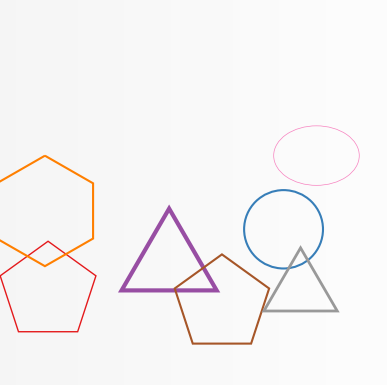[{"shape": "pentagon", "thickness": 1, "radius": 0.65, "center": [0.124, 0.243]}, {"shape": "circle", "thickness": 1.5, "radius": 0.51, "center": [0.732, 0.404]}, {"shape": "triangle", "thickness": 3, "radius": 0.71, "center": [0.436, 0.317]}, {"shape": "hexagon", "thickness": 1.5, "radius": 0.72, "center": [0.116, 0.452]}, {"shape": "pentagon", "thickness": 1.5, "radius": 0.64, "center": [0.573, 0.211]}, {"shape": "oval", "thickness": 0.5, "radius": 0.55, "center": [0.817, 0.596]}, {"shape": "triangle", "thickness": 2, "radius": 0.55, "center": [0.776, 0.247]}]